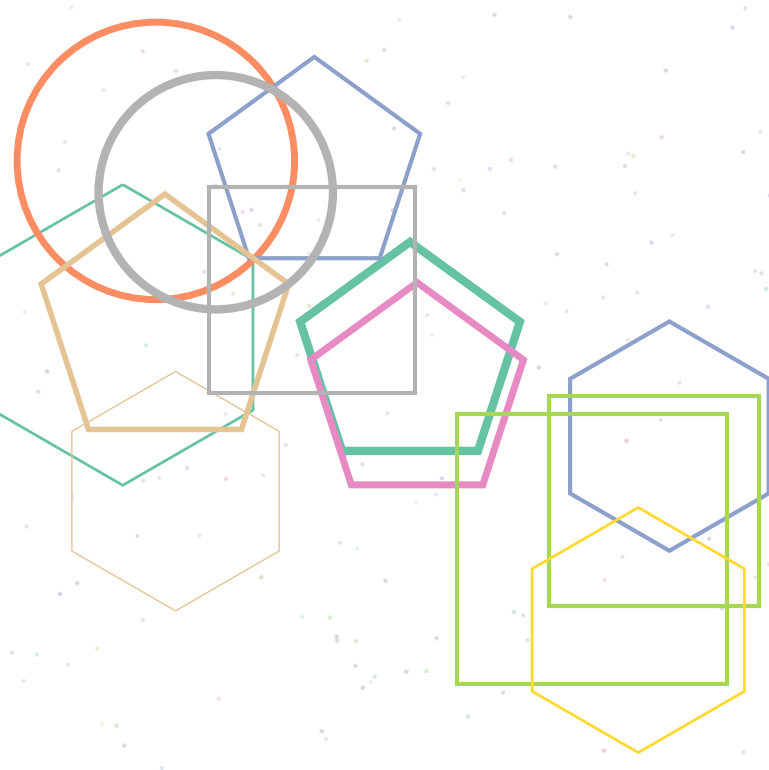[{"shape": "pentagon", "thickness": 3, "radius": 0.75, "center": [0.533, 0.536]}, {"shape": "hexagon", "thickness": 1, "radius": 0.98, "center": [0.159, 0.565]}, {"shape": "circle", "thickness": 2.5, "radius": 0.9, "center": [0.202, 0.791]}, {"shape": "hexagon", "thickness": 1.5, "radius": 0.74, "center": [0.869, 0.434]}, {"shape": "pentagon", "thickness": 1.5, "radius": 0.72, "center": [0.408, 0.782]}, {"shape": "pentagon", "thickness": 2.5, "radius": 0.73, "center": [0.542, 0.488]}, {"shape": "square", "thickness": 1.5, "radius": 0.68, "center": [0.85, 0.349]}, {"shape": "square", "thickness": 1.5, "radius": 0.87, "center": [0.769, 0.287]}, {"shape": "hexagon", "thickness": 1, "radius": 0.8, "center": [0.829, 0.182]}, {"shape": "pentagon", "thickness": 2, "radius": 0.84, "center": [0.214, 0.579]}, {"shape": "hexagon", "thickness": 0.5, "radius": 0.78, "center": [0.228, 0.362]}, {"shape": "circle", "thickness": 3, "radius": 0.76, "center": [0.28, 0.75]}, {"shape": "square", "thickness": 1.5, "radius": 0.67, "center": [0.405, 0.623]}]